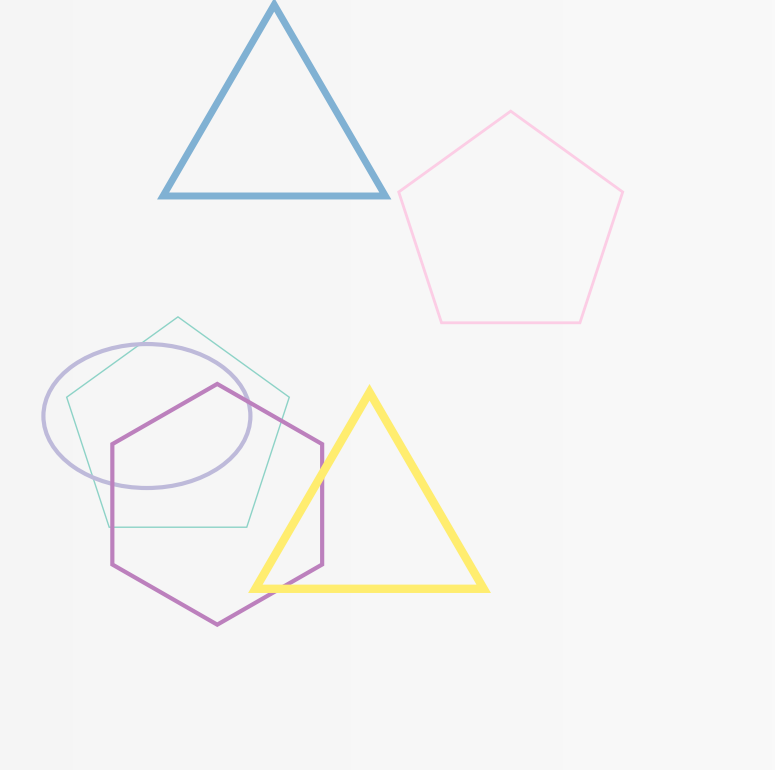[{"shape": "pentagon", "thickness": 0.5, "radius": 0.75, "center": [0.23, 0.437]}, {"shape": "oval", "thickness": 1.5, "radius": 0.67, "center": [0.19, 0.46]}, {"shape": "triangle", "thickness": 2.5, "radius": 0.83, "center": [0.354, 0.828]}, {"shape": "pentagon", "thickness": 1, "radius": 0.76, "center": [0.659, 0.704]}, {"shape": "hexagon", "thickness": 1.5, "radius": 0.78, "center": [0.28, 0.345]}, {"shape": "triangle", "thickness": 3, "radius": 0.85, "center": [0.477, 0.32]}]